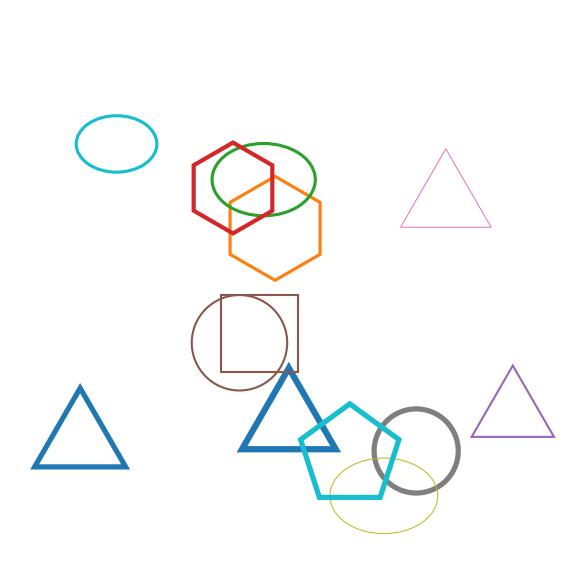[{"shape": "triangle", "thickness": 2.5, "radius": 0.45, "center": [0.139, 0.236]}, {"shape": "triangle", "thickness": 3, "radius": 0.47, "center": [0.5, 0.268]}, {"shape": "hexagon", "thickness": 1.5, "radius": 0.45, "center": [0.476, 0.604]}, {"shape": "oval", "thickness": 1.5, "radius": 0.45, "center": [0.457, 0.688]}, {"shape": "hexagon", "thickness": 2, "radius": 0.39, "center": [0.403, 0.674]}, {"shape": "triangle", "thickness": 1, "radius": 0.41, "center": [0.888, 0.284]}, {"shape": "square", "thickness": 1, "radius": 0.33, "center": [0.45, 0.421]}, {"shape": "circle", "thickness": 1, "radius": 0.41, "center": [0.415, 0.406]}, {"shape": "triangle", "thickness": 0.5, "radius": 0.45, "center": [0.772, 0.651]}, {"shape": "circle", "thickness": 2.5, "radius": 0.36, "center": [0.721, 0.218]}, {"shape": "oval", "thickness": 0.5, "radius": 0.47, "center": [0.665, 0.14]}, {"shape": "pentagon", "thickness": 2.5, "radius": 0.45, "center": [0.606, 0.21]}, {"shape": "oval", "thickness": 1.5, "radius": 0.35, "center": [0.202, 0.75]}]